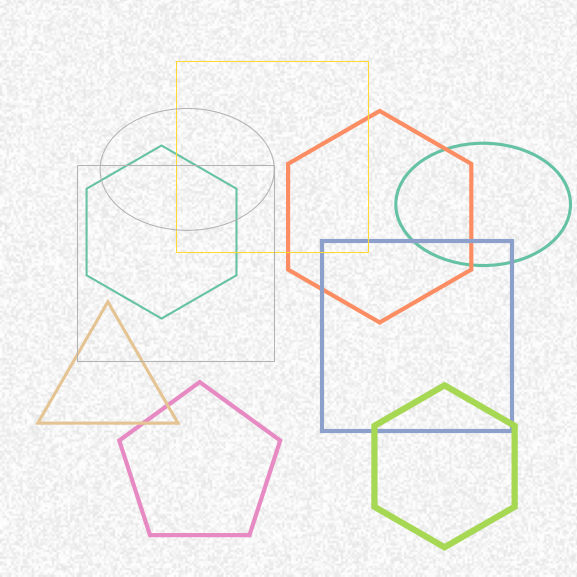[{"shape": "hexagon", "thickness": 1, "radius": 0.75, "center": [0.28, 0.597]}, {"shape": "oval", "thickness": 1.5, "radius": 0.76, "center": [0.837, 0.645]}, {"shape": "hexagon", "thickness": 2, "radius": 0.92, "center": [0.657, 0.624]}, {"shape": "square", "thickness": 2, "radius": 0.82, "center": [0.722, 0.417]}, {"shape": "pentagon", "thickness": 2, "radius": 0.73, "center": [0.346, 0.191]}, {"shape": "hexagon", "thickness": 3, "radius": 0.7, "center": [0.77, 0.192]}, {"shape": "square", "thickness": 0.5, "radius": 0.83, "center": [0.471, 0.728]}, {"shape": "triangle", "thickness": 1.5, "radius": 0.7, "center": [0.187, 0.336]}, {"shape": "square", "thickness": 0.5, "radius": 0.85, "center": [0.304, 0.543]}, {"shape": "oval", "thickness": 0.5, "radius": 0.75, "center": [0.324, 0.706]}]